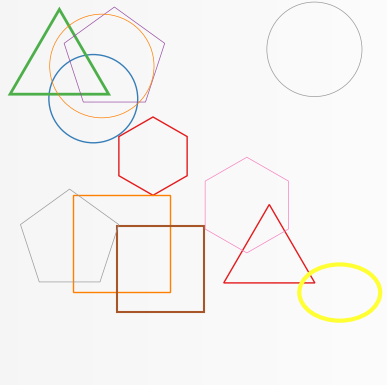[{"shape": "hexagon", "thickness": 1, "radius": 0.51, "center": [0.395, 0.594]}, {"shape": "triangle", "thickness": 1, "radius": 0.68, "center": [0.695, 0.333]}, {"shape": "circle", "thickness": 1, "radius": 0.57, "center": [0.241, 0.744]}, {"shape": "triangle", "thickness": 2, "radius": 0.73, "center": [0.153, 0.829]}, {"shape": "pentagon", "thickness": 0.5, "radius": 0.68, "center": [0.295, 0.845]}, {"shape": "square", "thickness": 1, "radius": 0.63, "center": [0.313, 0.367]}, {"shape": "circle", "thickness": 0.5, "radius": 0.67, "center": [0.263, 0.829]}, {"shape": "oval", "thickness": 3, "radius": 0.52, "center": [0.877, 0.24]}, {"shape": "square", "thickness": 1.5, "radius": 0.56, "center": [0.414, 0.3]}, {"shape": "hexagon", "thickness": 0.5, "radius": 0.62, "center": [0.637, 0.467]}, {"shape": "circle", "thickness": 0.5, "radius": 0.61, "center": [0.811, 0.872]}, {"shape": "pentagon", "thickness": 0.5, "radius": 0.67, "center": [0.18, 0.376]}]